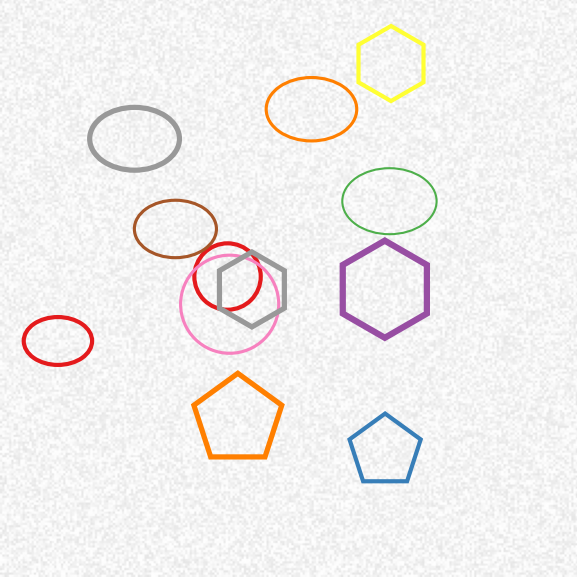[{"shape": "circle", "thickness": 2, "radius": 0.29, "center": [0.394, 0.52]}, {"shape": "oval", "thickness": 2, "radius": 0.3, "center": [0.1, 0.409]}, {"shape": "pentagon", "thickness": 2, "radius": 0.32, "center": [0.667, 0.218]}, {"shape": "oval", "thickness": 1, "radius": 0.41, "center": [0.674, 0.651]}, {"shape": "hexagon", "thickness": 3, "radius": 0.42, "center": [0.666, 0.498]}, {"shape": "pentagon", "thickness": 2.5, "radius": 0.4, "center": [0.412, 0.273]}, {"shape": "oval", "thickness": 1.5, "radius": 0.39, "center": [0.539, 0.81]}, {"shape": "hexagon", "thickness": 2, "radius": 0.32, "center": [0.677, 0.889]}, {"shape": "oval", "thickness": 1.5, "radius": 0.36, "center": [0.304, 0.603]}, {"shape": "circle", "thickness": 1.5, "radius": 0.42, "center": [0.398, 0.472]}, {"shape": "oval", "thickness": 2.5, "radius": 0.39, "center": [0.233, 0.759]}, {"shape": "hexagon", "thickness": 2.5, "radius": 0.32, "center": [0.436, 0.498]}]